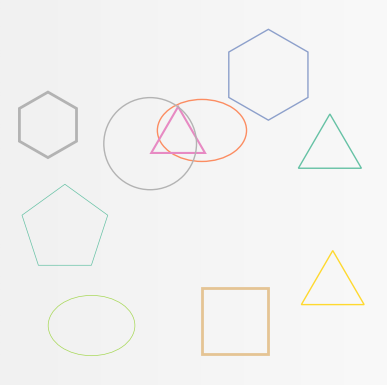[{"shape": "pentagon", "thickness": 0.5, "radius": 0.58, "center": [0.167, 0.405]}, {"shape": "triangle", "thickness": 1, "radius": 0.47, "center": [0.851, 0.61]}, {"shape": "oval", "thickness": 1, "radius": 0.58, "center": [0.521, 0.661]}, {"shape": "hexagon", "thickness": 1, "radius": 0.59, "center": [0.693, 0.806]}, {"shape": "triangle", "thickness": 1.5, "radius": 0.4, "center": [0.46, 0.643]}, {"shape": "oval", "thickness": 0.5, "radius": 0.56, "center": [0.236, 0.154]}, {"shape": "triangle", "thickness": 1, "radius": 0.47, "center": [0.859, 0.256]}, {"shape": "square", "thickness": 2, "radius": 0.42, "center": [0.607, 0.167]}, {"shape": "hexagon", "thickness": 2, "radius": 0.43, "center": [0.124, 0.676]}, {"shape": "circle", "thickness": 1, "radius": 0.6, "center": [0.387, 0.627]}]